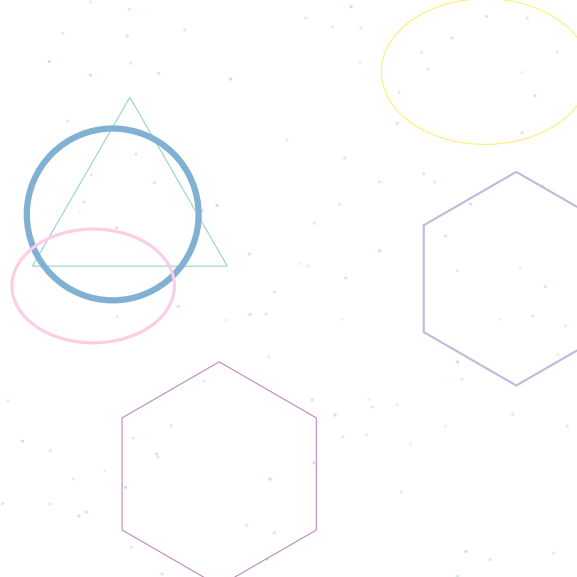[{"shape": "triangle", "thickness": 0.5, "radius": 0.97, "center": [0.225, 0.636]}, {"shape": "hexagon", "thickness": 1, "radius": 0.92, "center": [0.894, 0.517]}, {"shape": "circle", "thickness": 3, "radius": 0.74, "center": [0.195, 0.628]}, {"shape": "oval", "thickness": 1.5, "radius": 0.7, "center": [0.161, 0.504]}, {"shape": "hexagon", "thickness": 0.5, "radius": 0.97, "center": [0.38, 0.178]}, {"shape": "oval", "thickness": 0.5, "radius": 0.9, "center": [0.84, 0.875]}]